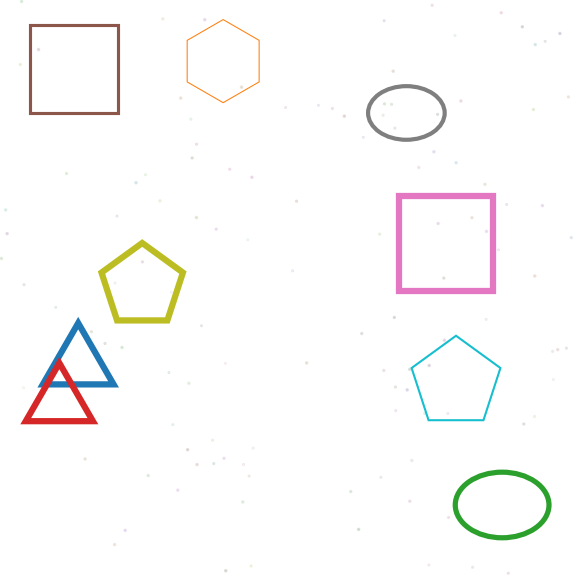[{"shape": "triangle", "thickness": 3, "radius": 0.35, "center": [0.135, 0.369]}, {"shape": "hexagon", "thickness": 0.5, "radius": 0.36, "center": [0.386, 0.893]}, {"shape": "oval", "thickness": 2.5, "radius": 0.41, "center": [0.869, 0.125]}, {"shape": "triangle", "thickness": 3, "radius": 0.34, "center": [0.103, 0.303]}, {"shape": "square", "thickness": 1.5, "radius": 0.38, "center": [0.128, 0.88]}, {"shape": "square", "thickness": 3, "radius": 0.41, "center": [0.772, 0.577]}, {"shape": "oval", "thickness": 2, "radius": 0.33, "center": [0.704, 0.804]}, {"shape": "pentagon", "thickness": 3, "radius": 0.37, "center": [0.246, 0.504]}, {"shape": "pentagon", "thickness": 1, "radius": 0.4, "center": [0.79, 0.337]}]